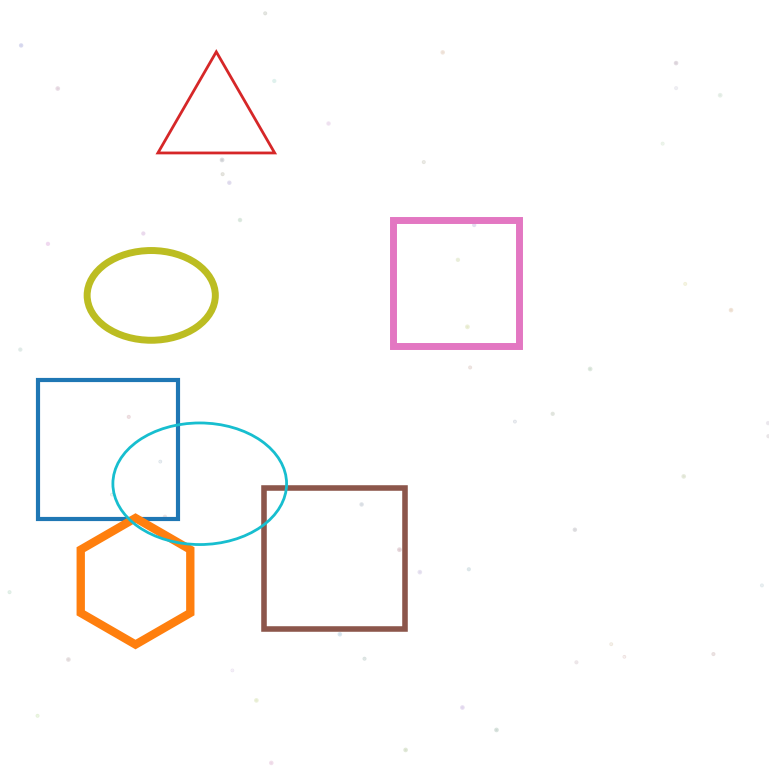[{"shape": "square", "thickness": 1.5, "radius": 0.45, "center": [0.14, 0.416]}, {"shape": "hexagon", "thickness": 3, "radius": 0.41, "center": [0.176, 0.245]}, {"shape": "triangle", "thickness": 1, "radius": 0.44, "center": [0.281, 0.845]}, {"shape": "square", "thickness": 2, "radius": 0.46, "center": [0.434, 0.275]}, {"shape": "square", "thickness": 2.5, "radius": 0.41, "center": [0.592, 0.632]}, {"shape": "oval", "thickness": 2.5, "radius": 0.42, "center": [0.196, 0.616]}, {"shape": "oval", "thickness": 1, "radius": 0.56, "center": [0.259, 0.372]}]